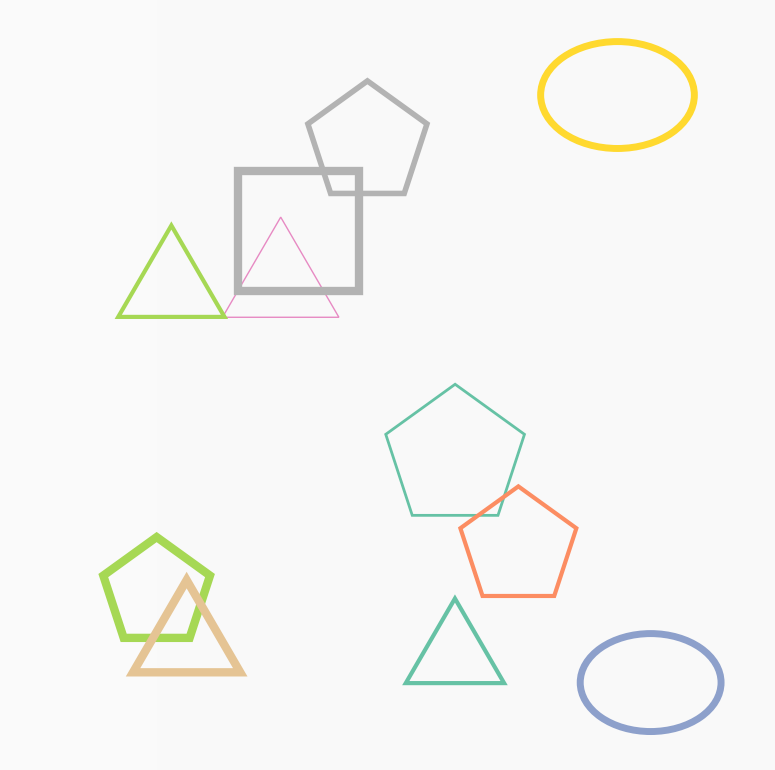[{"shape": "triangle", "thickness": 1.5, "radius": 0.37, "center": [0.587, 0.149]}, {"shape": "pentagon", "thickness": 1, "radius": 0.47, "center": [0.587, 0.407]}, {"shape": "pentagon", "thickness": 1.5, "radius": 0.39, "center": [0.669, 0.29]}, {"shape": "oval", "thickness": 2.5, "radius": 0.45, "center": [0.84, 0.114]}, {"shape": "triangle", "thickness": 0.5, "radius": 0.43, "center": [0.362, 0.631]}, {"shape": "pentagon", "thickness": 3, "radius": 0.36, "center": [0.202, 0.23]}, {"shape": "triangle", "thickness": 1.5, "radius": 0.4, "center": [0.221, 0.628]}, {"shape": "oval", "thickness": 2.5, "radius": 0.5, "center": [0.797, 0.877]}, {"shape": "triangle", "thickness": 3, "radius": 0.4, "center": [0.241, 0.167]}, {"shape": "pentagon", "thickness": 2, "radius": 0.4, "center": [0.474, 0.814]}, {"shape": "square", "thickness": 3, "radius": 0.39, "center": [0.385, 0.7]}]